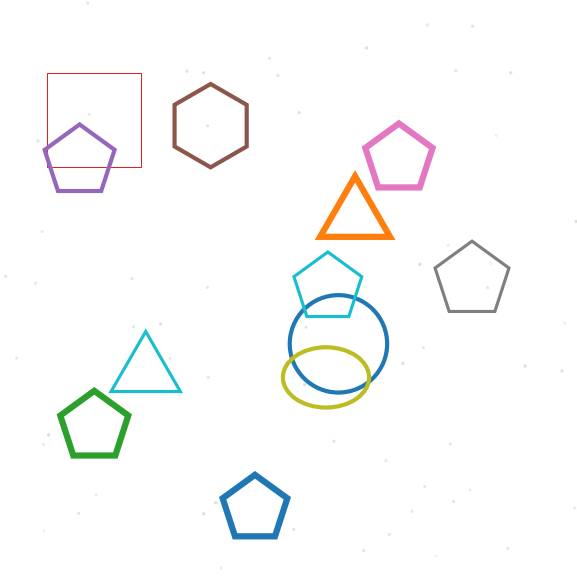[{"shape": "pentagon", "thickness": 3, "radius": 0.29, "center": [0.442, 0.118]}, {"shape": "circle", "thickness": 2, "radius": 0.42, "center": [0.586, 0.404]}, {"shape": "triangle", "thickness": 3, "radius": 0.35, "center": [0.615, 0.624]}, {"shape": "pentagon", "thickness": 3, "radius": 0.31, "center": [0.163, 0.26]}, {"shape": "square", "thickness": 0.5, "radius": 0.41, "center": [0.162, 0.791]}, {"shape": "pentagon", "thickness": 2, "radius": 0.32, "center": [0.138, 0.72]}, {"shape": "hexagon", "thickness": 2, "radius": 0.36, "center": [0.365, 0.782]}, {"shape": "pentagon", "thickness": 3, "radius": 0.31, "center": [0.691, 0.724]}, {"shape": "pentagon", "thickness": 1.5, "radius": 0.34, "center": [0.817, 0.514]}, {"shape": "oval", "thickness": 2, "radius": 0.37, "center": [0.564, 0.346]}, {"shape": "pentagon", "thickness": 1.5, "radius": 0.31, "center": [0.568, 0.501]}, {"shape": "triangle", "thickness": 1.5, "radius": 0.35, "center": [0.252, 0.356]}]